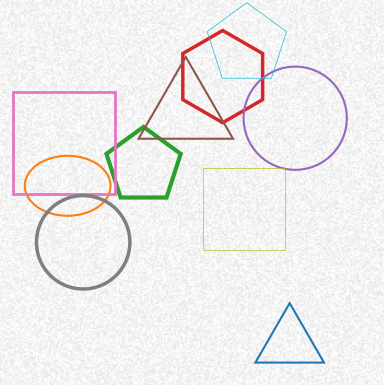[{"shape": "triangle", "thickness": 1.5, "radius": 0.51, "center": [0.752, 0.11]}, {"shape": "oval", "thickness": 1.5, "radius": 0.56, "center": [0.176, 0.517]}, {"shape": "pentagon", "thickness": 3, "radius": 0.51, "center": [0.373, 0.569]}, {"shape": "hexagon", "thickness": 2.5, "radius": 0.6, "center": [0.578, 0.801]}, {"shape": "circle", "thickness": 1.5, "radius": 0.67, "center": [0.767, 0.693]}, {"shape": "triangle", "thickness": 1.5, "radius": 0.71, "center": [0.483, 0.71]}, {"shape": "square", "thickness": 2, "radius": 0.66, "center": [0.166, 0.628]}, {"shape": "circle", "thickness": 2.5, "radius": 0.61, "center": [0.216, 0.371]}, {"shape": "square", "thickness": 0.5, "radius": 0.53, "center": [0.633, 0.456]}, {"shape": "pentagon", "thickness": 0.5, "radius": 0.54, "center": [0.641, 0.885]}]